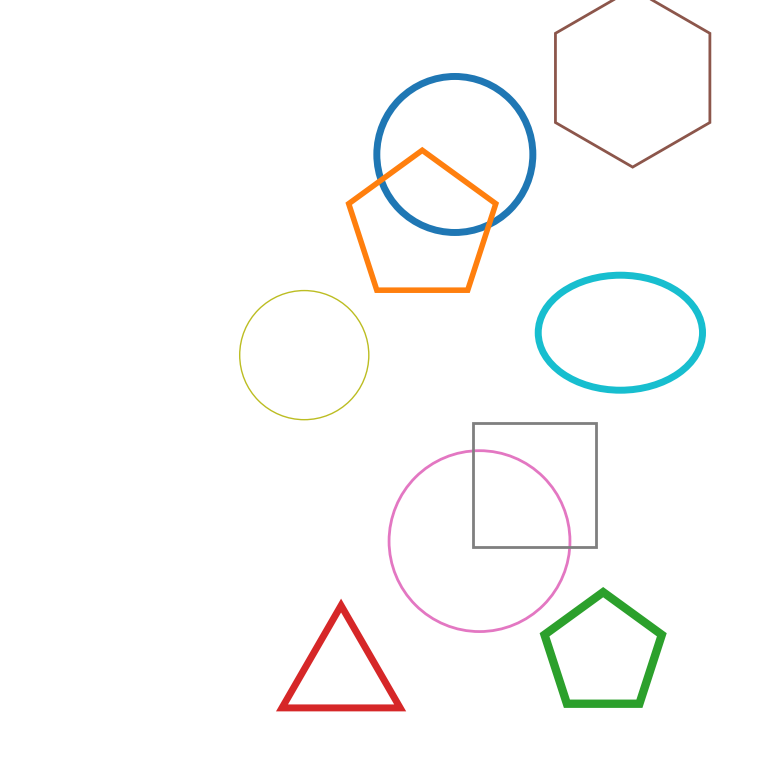[{"shape": "circle", "thickness": 2.5, "radius": 0.51, "center": [0.591, 0.799]}, {"shape": "pentagon", "thickness": 2, "radius": 0.5, "center": [0.548, 0.704]}, {"shape": "pentagon", "thickness": 3, "radius": 0.4, "center": [0.783, 0.151]}, {"shape": "triangle", "thickness": 2.5, "radius": 0.44, "center": [0.443, 0.125]}, {"shape": "hexagon", "thickness": 1, "radius": 0.58, "center": [0.822, 0.899]}, {"shape": "circle", "thickness": 1, "radius": 0.59, "center": [0.623, 0.297]}, {"shape": "square", "thickness": 1, "radius": 0.4, "center": [0.694, 0.37]}, {"shape": "circle", "thickness": 0.5, "radius": 0.42, "center": [0.395, 0.539]}, {"shape": "oval", "thickness": 2.5, "radius": 0.53, "center": [0.806, 0.568]}]